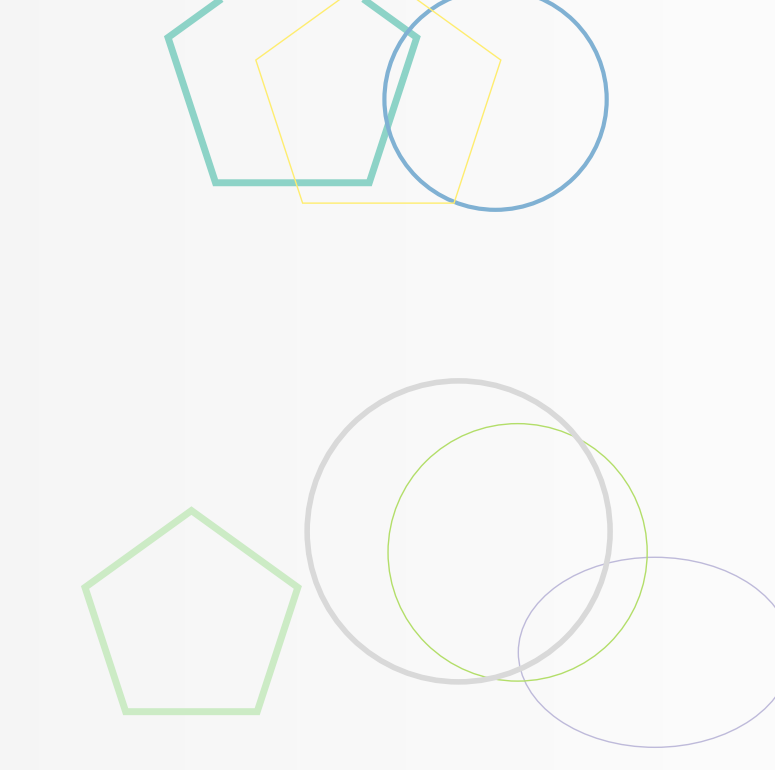[{"shape": "pentagon", "thickness": 2.5, "radius": 0.84, "center": [0.377, 0.899]}, {"shape": "oval", "thickness": 0.5, "radius": 0.88, "center": [0.845, 0.153]}, {"shape": "circle", "thickness": 1.5, "radius": 0.72, "center": [0.639, 0.871]}, {"shape": "circle", "thickness": 0.5, "radius": 0.84, "center": [0.668, 0.283]}, {"shape": "circle", "thickness": 2, "radius": 0.98, "center": [0.592, 0.31]}, {"shape": "pentagon", "thickness": 2.5, "radius": 0.72, "center": [0.247, 0.193]}, {"shape": "pentagon", "thickness": 0.5, "radius": 0.83, "center": [0.488, 0.871]}]